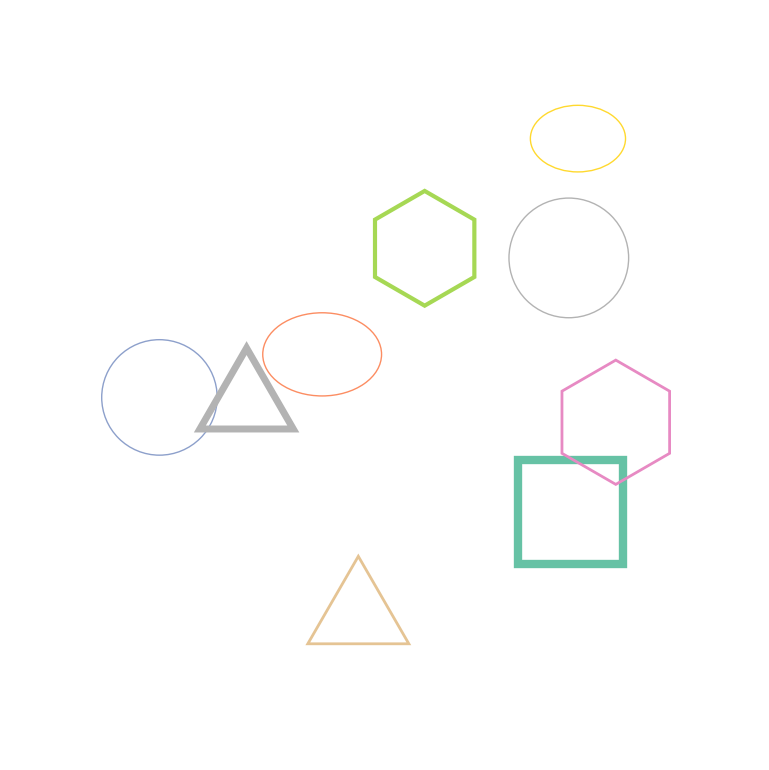[{"shape": "square", "thickness": 3, "radius": 0.34, "center": [0.741, 0.335]}, {"shape": "oval", "thickness": 0.5, "radius": 0.39, "center": [0.418, 0.54]}, {"shape": "circle", "thickness": 0.5, "radius": 0.37, "center": [0.207, 0.484]}, {"shape": "hexagon", "thickness": 1, "radius": 0.4, "center": [0.8, 0.452]}, {"shape": "hexagon", "thickness": 1.5, "radius": 0.37, "center": [0.552, 0.678]}, {"shape": "oval", "thickness": 0.5, "radius": 0.31, "center": [0.751, 0.82]}, {"shape": "triangle", "thickness": 1, "radius": 0.38, "center": [0.465, 0.202]}, {"shape": "circle", "thickness": 0.5, "radius": 0.39, "center": [0.739, 0.665]}, {"shape": "triangle", "thickness": 2.5, "radius": 0.35, "center": [0.32, 0.478]}]